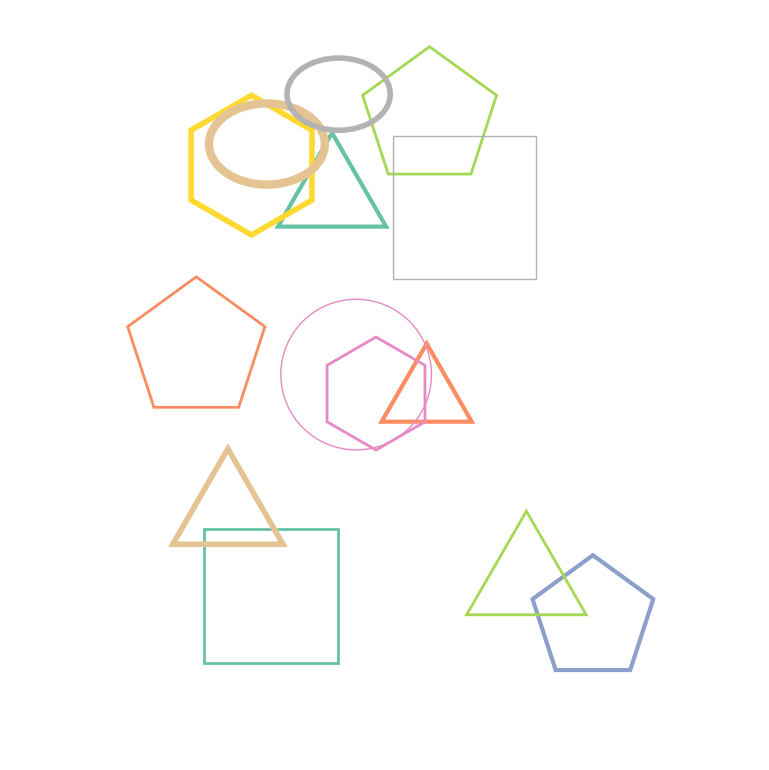[{"shape": "square", "thickness": 1, "radius": 0.44, "center": [0.352, 0.227]}, {"shape": "triangle", "thickness": 1.5, "radius": 0.41, "center": [0.431, 0.746]}, {"shape": "triangle", "thickness": 1.5, "radius": 0.34, "center": [0.554, 0.486]}, {"shape": "pentagon", "thickness": 1, "radius": 0.47, "center": [0.255, 0.547]}, {"shape": "pentagon", "thickness": 1.5, "radius": 0.41, "center": [0.77, 0.196]}, {"shape": "hexagon", "thickness": 1, "radius": 0.37, "center": [0.488, 0.489]}, {"shape": "circle", "thickness": 0.5, "radius": 0.49, "center": [0.463, 0.514]}, {"shape": "triangle", "thickness": 1, "radius": 0.45, "center": [0.684, 0.246]}, {"shape": "pentagon", "thickness": 1, "radius": 0.46, "center": [0.558, 0.848]}, {"shape": "hexagon", "thickness": 2, "radius": 0.45, "center": [0.327, 0.786]}, {"shape": "triangle", "thickness": 2, "radius": 0.41, "center": [0.296, 0.335]}, {"shape": "oval", "thickness": 3, "radius": 0.38, "center": [0.347, 0.813]}, {"shape": "square", "thickness": 0.5, "radius": 0.46, "center": [0.603, 0.731]}, {"shape": "oval", "thickness": 2, "radius": 0.34, "center": [0.44, 0.878]}]